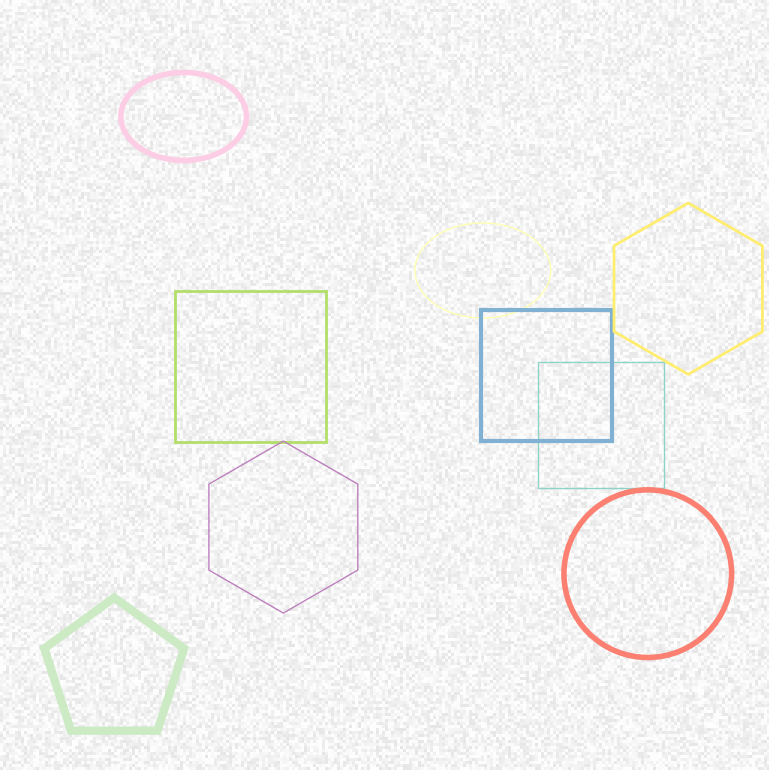[{"shape": "square", "thickness": 0.5, "radius": 0.41, "center": [0.78, 0.448]}, {"shape": "oval", "thickness": 0.5, "radius": 0.44, "center": [0.627, 0.649]}, {"shape": "circle", "thickness": 2, "radius": 0.54, "center": [0.841, 0.255]}, {"shape": "square", "thickness": 1.5, "radius": 0.42, "center": [0.709, 0.512]}, {"shape": "square", "thickness": 1, "radius": 0.49, "center": [0.325, 0.524]}, {"shape": "oval", "thickness": 2, "radius": 0.41, "center": [0.239, 0.849]}, {"shape": "hexagon", "thickness": 0.5, "radius": 0.56, "center": [0.368, 0.315]}, {"shape": "pentagon", "thickness": 3, "radius": 0.48, "center": [0.148, 0.128]}, {"shape": "hexagon", "thickness": 1, "radius": 0.56, "center": [0.894, 0.625]}]